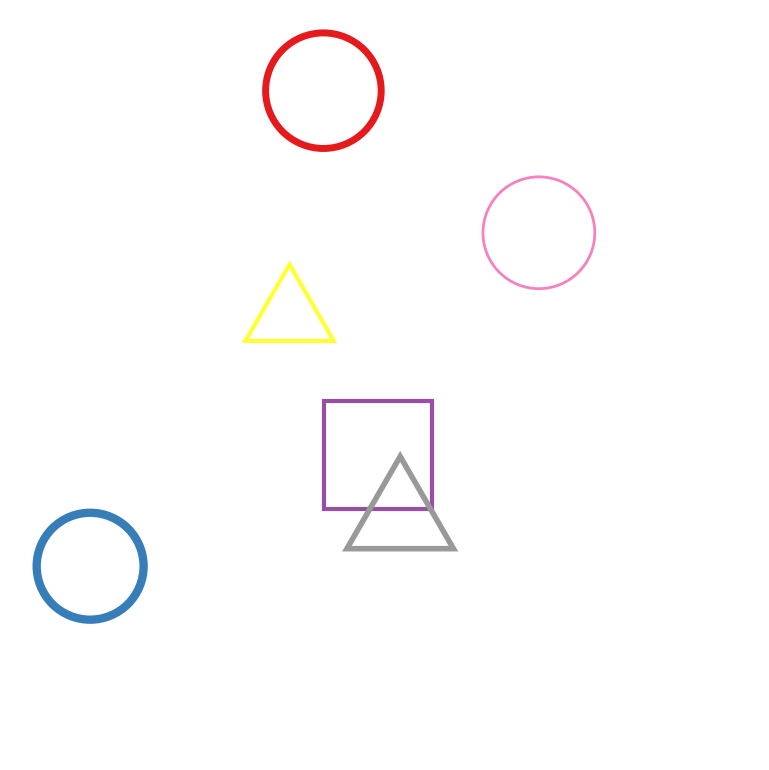[{"shape": "circle", "thickness": 2.5, "radius": 0.38, "center": [0.42, 0.882]}, {"shape": "circle", "thickness": 3, "radius": 0.35, "center": [0.117, 0.265]}, {"shape": "square", "thickness": 1.5, "radius": 0.35, "center": [0.491, 0.409]}, {"shape": "triangle", "thickness": 1.5, "radius": 0.33, "center": [0.376, 0.59]}, {"shape": "circle", "thickness": 1, "radius": 0.36, "center": [0.7, 0.698]}, {"shape": "triangle", "thickness": 2, "radius": 0.4, "center": [0.52, 0.327]}]